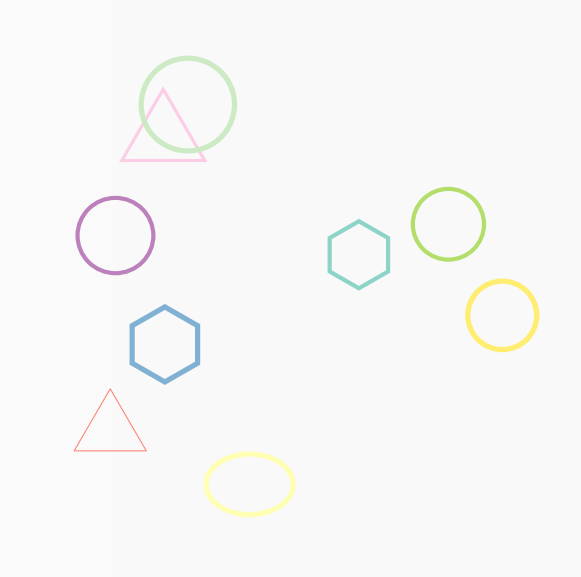[{"shape": "hexagon", "thickness": 2, "radius": 0.29, "center": [0.617, 0.558]}, {"shape": "oval", "thickness": 2.5, "radius": 0.37, "center": [0.429, 0.16]}, {"shape": "triangle", "thickness": 0.5, "radius": 0.36, "center": [0.19, 0.254]}, {"shape": "hexagon", "thickness": 2.5, "radius": 0.32, "center": [0.284, 0.403]}, {"shape": "circle", "thickness": 2, "radius": 0.31, "center": [0.771, 0.611]}, {"shape": "triangle", "thickness": 1.5, "radius": 0.41, "center": [0.281, 0.762]}, {"shape": "circle", "thickness": 2, "radius": 0.33, "center": [0.199, 0.591]}, {"shape": "circle", "thickness": 2.5, "radius": 0.4, "center": [0.323, 0.818]}, {"shape": "circle", "thickness": 2.5, "radius": 0.3, "center": [0.864, 0.453]}]